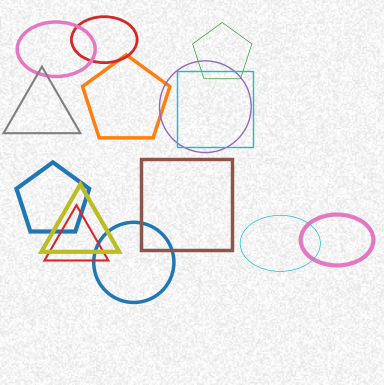[{"shape": "pentagon", "thickness": 3, "radius": 0.5, "center": [0.137, 0.479]}, {"shape": "circle", "thickness": 2.5, "radius": 0.52, "center": [0.348, 0.319]}, {"shape": "pentagon", "thickness": 2.5, "radius": 0.6, "center": [0.328, 0.738]}, {"shape": "pentagon", "thickness": 0.5, "radius": 0.4, "center": [0.577, 0.861]}, {"shape": "oval", "thickness": 2, "radius": 0.43, "center": [0.271, 0.897]}, {"shape": "triangle", "thickness": 1.5, "radius": 0.48, "center": [0.198, 0.371]}, {"shape": "circle", "thickness": 1, "radius": 0.6, "center": [0.533, 0.723]}, {"shape": "square", "thickness": 2.5, "radius": 0.59, "center": [0.484, 0.47]}, {"shape": "oval", "thickness": 2.5, "radius": 0.51, "center": [0.146, 0.872]}, {"shape": "oval", "thickness": 3, "radius": 0.47, "center": [0.876, 0.377]}, {"shape": "triangle", "thickness": 1.5, "radius": 0.58, "center": [0.109, 0.712]}, {"shape": "triangle", "thickness": 3, "radius": 0.58, "center": [0.209, 0.404]}, {"shape": "square", "thickness": 1, "radius": 0.49, "center": [0.559, 0.717]}, {"shape": "oval", "thickness": 0.5, "radius": 0.52, "center": [0.728, 0.368]}]